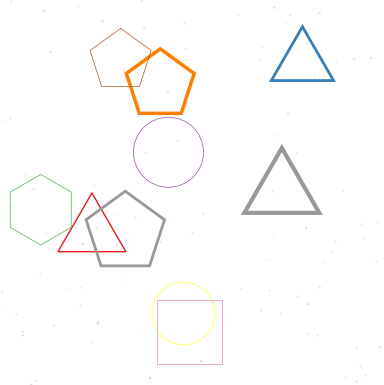[{"shape": "triangle", "thickness": 1, "radius": 0.51, "center": [0.239, 0.397]}, {"shape": "triangle", "thickness": 2, "radius": 0.47, "center": [0.786, 0.837]}, {"shape": "hexagon", "thickness": 0.5, "radius": 0.46, "center": [0.106, 0.455]}, {"shape": "circle", "thickness": 0.5, "radius": 0.45, "center": [0.438, 0.605]}, {"shape": "pentagon", "thickness": 2.5, "radius": 0.46, "center": [0.416, 0.78]}, {"shape": "circle", "thickness": 0.5, "radius": 0.41, "center": [0.477, 0.186]}, {"shape": "pentagon", "thickness": 0.5, "radius": 0.42, "center": [0.313, 0.843]}, {"shape": "square", "thickness": 0.5, "radius": 0.42, "center": [0.492, 0.138]}, {"shape": "pentagon", "thickness": 2, "radius": 0.54, "center": [0.325, 0.396]}, {"shape": "triangle", "thickness": 3, "radius": 0.56, "center": [0.732, 0.503]}]